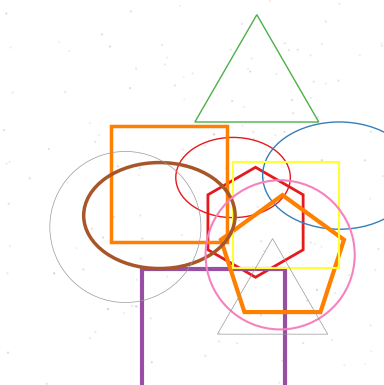[{"shape": "oval", "thickness": 1, "radius": 0.74, "center": [0.605, 0.539]}, {"shape": "hexagon", "thickness": 2, "radius": 0.71, "center": [0.664, 0.423]}, {"shape": "oval", "thickness": 1, "radius": 0.99, "center": [0.881, 0.544]}, {"shape": "triangle", "thickness": 1, "radius": 0.93, "center": [0.667, 0.776]}, {"shape": "square", "thickness": 3, "radius": 0.93, "center": [0.554, 0.115]}, {"shape": "square", "thickness": 2.5, "radius": 0.75, "center": [0.439, 0.523]}, {"shape": "pentagon", "thickness": 3, "radius": 0.84, "center": [0.734, 0.325]}, {"shape": "square", "thickness": 1.5, "radius": 0.69, "center": [0.742, 0.441]}, {"shape": "oval", "thickness": 2.5, "radius": 0.98, "center": [0.414, 0.44]}, {"shape": "circle", "thickness": 1.5, "radius": 0.97, "center": [0.728, 0.338]}, {"shape": "triangle", "thickness": 0.5, "radius": 0.83, "center": [0.708, 0.215]}, {"shape": "circle", "thickness": 0.5, "radius": 0.98, "center": [0.326, 0.41]}]